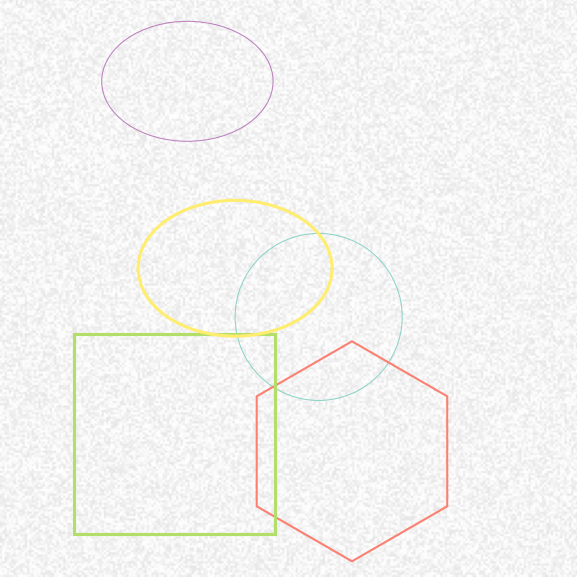[{"shape": "circle", "thickness": 0.5, "radius": 0.72, "center": [0.552, 0.45]}, {"shape": "hexagon", "thickness": 1, "radius": 0.95, "center": [0.609, 0.218]}, {"shape": "square", "thickness": 1.5, "radius": 0.87, "center": [0.303, 0.248]}, {"shape": "oval", "thickness": 0.5, "radius": 0.74, "center": [0.324, 0.858]}, {"shape": "oval", "thickness": 1.5, "radius": 0.84, "center": [0.407, 0.535]}]